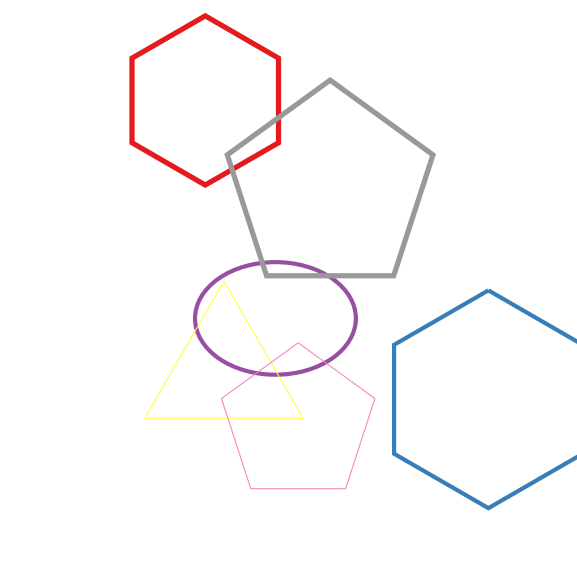[{"shape": "hexagon", "thickness": 2.5, "radius": 0.73, "center": [0.355, 0.825]}, {"shape": "hexagon", "thickness": 2, "radius": 0.94, "center": [0.846, 0.308]}, {"shape": "oval", "thickness": 2, "radius": 0.7, "center": [0.477, 0.448]}, {"shape": "triangle", "thickness": 0.5, "radius": 0.79, "center": [0.388, 0.354]}, {"shape": "pentagon", "thickness": 0.5, "radius": 0.7, "center": [0.516, 0.266]}, {"shape": "pentagon", "thickness": 2.5, "radius": 0.94, "center": [0.572, 0.673]}]